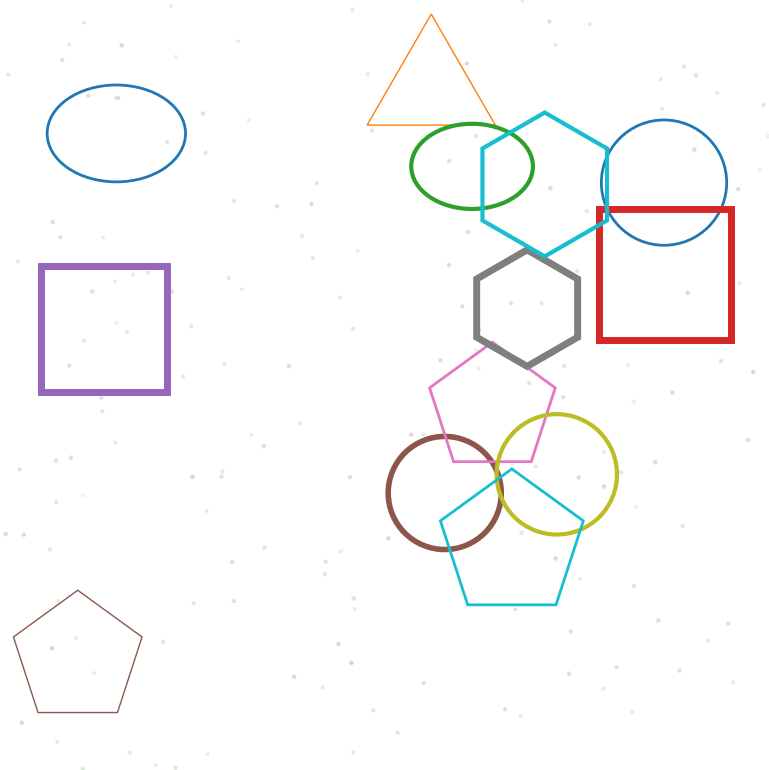[{"shape": "oval", "thickness": 1, "radius": 0.45, "center": [0.151, 0.827]}, {"shape": "circle", "thickness": 1, "radius": 0.41, "center": [0.862, 0.763]}, {"shape": "triangle", "thickness": 0.5, "radius": 0.48, "center": [0.56, 0.886]}, {"shape": "oval", "thickness": 1.5, "radius": 0.4, "center": [0.613, 0.784]}, {"shape": "square", "thickness": 2.5, "radius": 0.43, "center": [0.864, 0.644]}, {"shape": "square", "thickness": 2.5, "radius": 0.41, "center": [0.135, 0.573]}, {"shape": "circle", "thickness": 2, "radius": 0.37, "center": [0.578, 0.36]}, {"shape": "pentagon", "thickness": 0.5, "radius": 0.44, "center": [0.101, 0.146]}, {"shape": "pentagon", "thickness": 1, "radius": 0.43, "center": [0.639, 0.47]}, {"shape": "hexagon", "thickness": 2.5, "radius": 0.38, "center": [0.685, 0.6]}, {"shape": "circle", "thickness": 1.5, "radius": 0.39, "center": [0.723, 0.384]}, {"shape": "hexagon", "thickness": 1.5, "radius": 0.47, "center": [0.707, 0.76]}, {"shape": "pentagon", "thickness": 1, "radius": 0.49, "center": [0.665, 0.293]}]